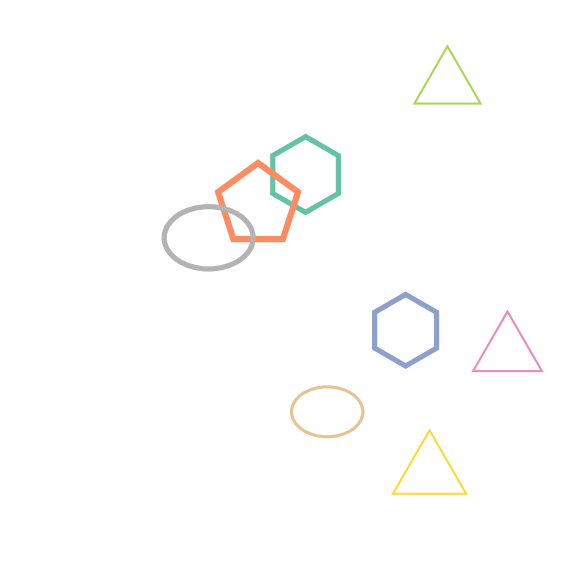[{"shape": "hexagon", "thickness": 2.5, "radius": 0.33, "center": [0.529, 0.697]}, {"shape": "pentagon", "thickness": 3, "radius": 0.36, "center": [0.447, 0.644]}, {"shape": "hexagon", "thickness": 2.5, "radius": 0.31, "center": [0.702, 0.427]}, {"shape": "triangle", "thickness": 1, "radius": 0.34, "center": [0.879, 0.391]}, {"shape": "triangle", "thickness": 1, "radius": 0.33, "center": [0.775, 0.853]}, {"shape": "triangle", "thickness": 1, "radius": 0.37, "center": [0.744, 0.181]}, {"shape": "oval", "thickness": 1.5, "radius": 0.31, "center": [0.567, 0.286]}, {"shape": "oval", "thickness": 2.5, "radius": 0.39, "center": [0.361, 0.587]}]